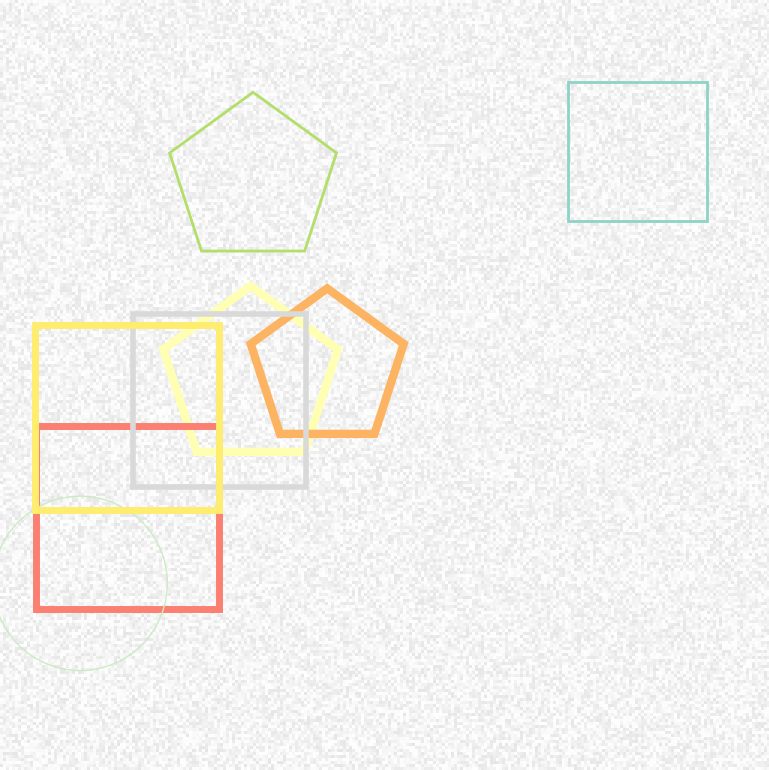[{"shape": "square", "thickness": 1, "radius": 0.45, "center": [0.828, 0.803]}, {"shape": "pentagon", "thickness": 3, "radius": 0.6, "center": [0.325, 0.509]}, {"shape": "square", "thickness": 2.5, "radius": 0.59, "center": [0.165, 0.328]}, {"shape": "pentagon", "thickness": 3, "radius": 0.52, "center": [0.425, 0.521]}, {"shape": "pentagon", "thickness": 1, "radius": 0.57, "center": [0.329, 0.766]}, {"shape": "square", "thickness": 2, "radius": 0.56, "center": [0.285, 0.48]}, {"shape": "circle", "thickness": 0.5, "radius": 0.57, "center": [0.104, 0.242]}, {"shape": "square", "thickness": 2.5, "radius": 0.6, "center": [0.165, 0.458]}]